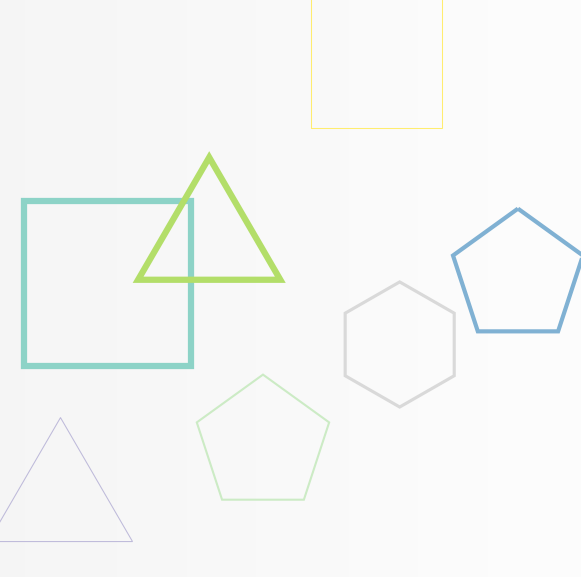[{"shape": "square", "thickness": 3, "radius": 0.72, "center": [0.184, 0.508]}, {"shape": "triangle", "thickness": 0.5, "radius": 0.72, "center": [0.104, 0.133]}, {"shape": "pentagon", "thickness": 2, "radius": 0.59, "center": [0.891, 0.52]}, {"shape": "triangle", "thickness": 3, "radius": 0.71, "center": [0.36, 0.585]}, {"shape": "hexagon", "thickness": 1.5, "radius": 0.54, "center": [0.688, 0.403]}, {"shape": "pentagon", "thickness": 1, "radius": 0.6, "center": [0.452, 0.231]}, {"shape": "square", "thickness": 0.5, "radius": 0.56, "center": [0.647, 0.89]}]